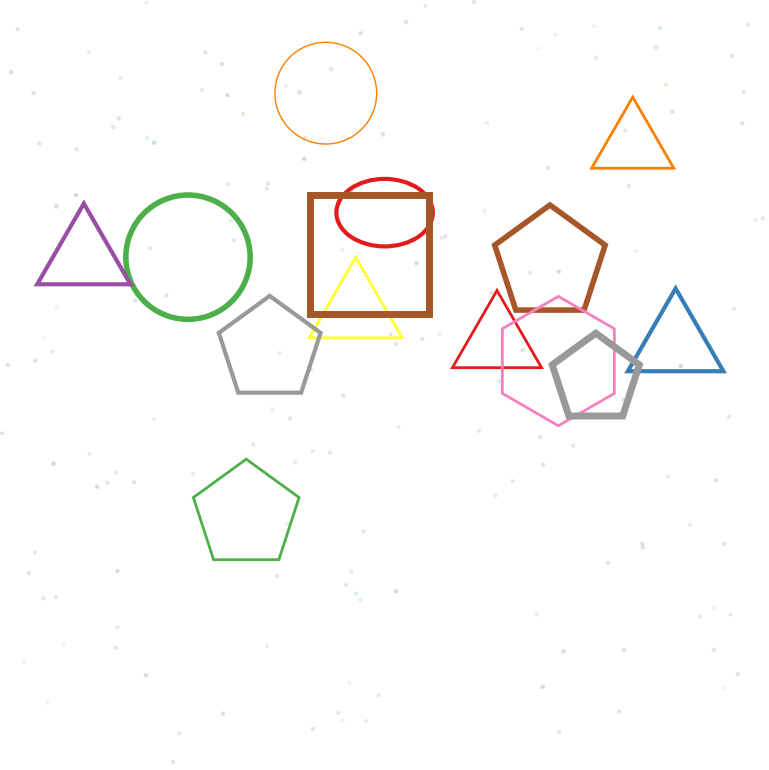[{"shape": "oval", "thickness": 1.5, "radius": 0.31, "center": [0.499, 0.724]}, {"shape": "triangle", "thickness": 1, "radius": 0.33, "center": [0.645, 0.556]}, {"shape": "triangle", "thickness": 1.5, "radius": 0.36, "center": [0.877, 0.554]}, {"shape": "pentagon", "thickness": 1, "radius": 0.36, "center": [0.32, 0.332]}, {"shape": "circle", "thickness": 2, "radius": 0.4, "center": [0.244, 0.666]}, {"shape": "triangle", "thickness": 1.5, "radius": 0.35, "center": [0.109, 0.666]}, {"shape": "circle", "thickness": 0.5, "radius": 0.33, "center": [0.423, 0.879]}, {"shape": "triangle", "thickness": 1, "radius": 0.31, "center": [0.822, 0.812]}, {"shape": "triangle", "thickness": 1, "radius": 0.35, "center": [0.462, 0.596]}, {"shape": "pentagon", "thickness": 2, "radius": 0.38, "center": [0.714, 0.658]}, {"shape": "square", "thickness": 2.5, "radius": 0.39, "center": [0.48, 0.67]}, {"shape": "hexagon", "thickness": 1, "radius": 0.42, "center": [0.725, 0.531]}, {"shape": "pentagon", "thickness": 2.5, "radius": 0.3, "center": [0.774, 0.508]}, {"shape": "pentagon", "thickness": 1.5, "radius": 0.35, "center": [0.35, 0.546]}]